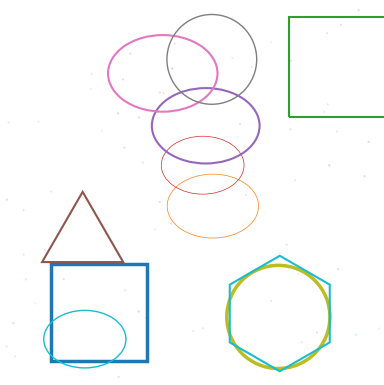[{"shape": "square", "thickness": 2.5, "radius": 0.62, "center": [0.258, 0.188]}, {"shape": "oval", "thickness": 0.5, "radius": 0.59, "center": [0.553, 0.465]}, {"shape": "square", "thickness": 1.5, "radius": 0.65, "center": [0.879, 0.826]}, {"shape": "oval", "thickness": 0.5, "radius": 0.54, "center": [0.526, 0.571]}, {"shape": "oval", "thickness": 1.5, "radius": 0.7, "center": [0.534, 0.673]}, {"shape": "triangle", "thickness": 1.5, "radius": 0.61, "center": [0.215, 0.38]}, {"shape": "oval", "thickness": 1.5, "radius": 0.71, "center": [0.423, 0.809]}, {"shape": "circle", "thickness": 1, "radius": 0.58, "center": [0.55, 0.846]}, {"shape": "circle", "thickness": 2.5, "radius": 0.67, "center": [0.723, 0.177]}, {"shape": "hexagon", "thickness": 1.5, "radius": 0.75, "center": [0.727, 0.186]}, {"shape": "oval", "thickness": 1, "radius": 0.53, "center": [0.22, 0.119]}]